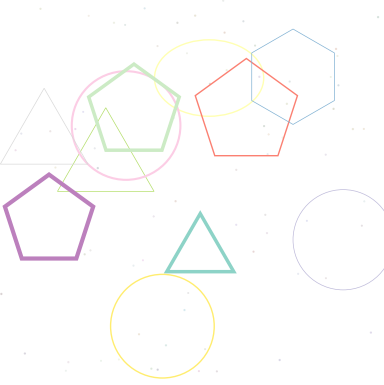[{"shape": "triangle", "thickness": 2.5, "radius": 0.5, "center": [0.52, 0.345]}, {"shape": "oval", "thickness": 1, "radius": 0.71, "center": [0.543, 0.797]}, {"shape": "circle", "thickness": 0.5, "radius": 0.65, "center": [0.891, 0.377]}, {"shape": "pentagon", "thickness": 1, "radius": 0.7, "center": [0.64, 0.708]}, {"shape": "hexagon", "thickness": 0.5, "radius": 0.62, "center": [0.761, 0.801]}, {"shape": "triangle", "thickness": 0.5, "radius": 0.72, "center": [0.275, 0.575]}, {"shape": "circle", "thickness": 1.5, "radius": 0.71, "center": [0.328, 0.674]}, {"shape": "triangle", "thickness": 0.5, "radius": 0.66, "center": [0.115, 0.639]}, {"shape": "pentagon", "thickness": 3, "radius": 0.6, "center": [0.127, 0.426]}, {"shape": "pentagon", "thickness": 2.5, "radius": 0.62, "center": [0.348, 0.71]}, {"shape": "circle", "thickness": 1, "radius": 0.67, "center": [0.422, 0.153]}]